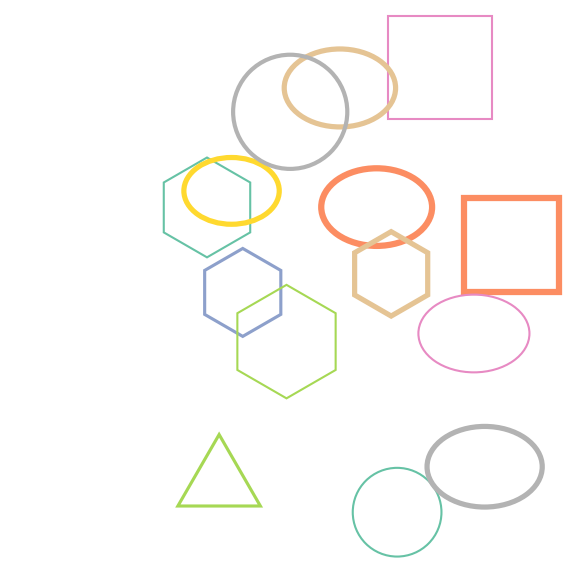[{"shape": "circle", "thickness": 1, "radius": 0.38, "center": [0.688, 0.112]}, {"shape": "hexagon", "thickness": 1, "radius": 0.43, "center": [0.358, 0.64]}, {"shape": "square", "thickness": 3, "radius": 0.41, "center": [0.886, 0.575]}, {"shape": "oval", "thickness": 3, "radius": 0.48, "center": [0.652, 0.641]}, {"shape": "hexagon", "thickness": 1.5, "radius": 0.38, "center": [0.42, 0.493]}, {"shape": "oval", "thickness": 1, "radius": 0.48, "center": [0.821, 0.422]}, {"shape": "square", "thickness": 1, "radius": 0.45, "center": [0.761, 0.883]}, {"shape": "hexagon", "thickness": 1, "radius": 0.49, "center": [0.496, 0.408]}, {"shape": "triangle", "thickness": 1.5, "radius": 0.41, "center": [0.379, 0.164]}, {"shape": "oval", "thickness": 2.5, "radius": 0.41, "center": [0.401, 0.669]}, {"shape": "hexagon", "thickness": 2.5, "radius": 0.37, "center": [0.677, 0.525]}, {"shape": "oval", "thickness": 2.5, "radius": 0.48, "center": [0.589, 0.847]}, {"shape": "oval", "thickness": 2.5, "radius": 0.5, "center": [0.839, 0.191]}, {"shape": "circle", "thickness": 2, "radius": 0.49, "center": [0.503, 0.806]}]